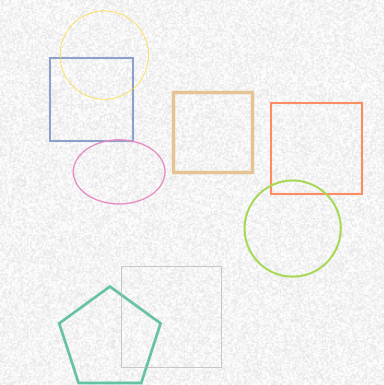[{"shape": "pentagon", "thickness": 2, "radius": 0.69, "center": [0.285, 0.117]}, {"shape": "square", "thickness": 1.5, "radius": 0.59, "center": [0.822, 0.615]}, {"shape": "square", "thickness": 1.5, "radius": 0.54, "center": [0.239, 0.742]}, {"shape": "oval", "thickness": 1, "radius": 0.6, "center": [0.31, 0.554]}, {"shape": "circle", "thickness": 1.5, "radius": 0.62, "center": [0.76, 0.406]}, {"shape": "circle", "thickness": 0.5, "radius": 0.57, "center": [0.271, 0.857]}, {"shape": "square", "thickness": 2.5, "radius": 0.52, "center": [0.552, 0.657]}, {"shape": "square", "thickness": 0.5, "radius": 0.65, "center": [0.444, 0.177]}]